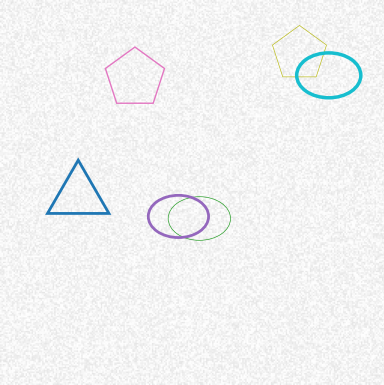[{"shape": "triangle", "thickness": 2, "radius": 0.46, "center": [0.203, 0.492]}, {"shape": "oval", "thickness": 0.5, "radius": 0.4, "center": [0.518, 0.432]}, {"shape": "oval", "thickness": 2, "radius": 0.39, "center": [0.463, 0.438]}, {"shape": "pentagon", "thickness": 1, "radius": 0.4, "center": [0.35, 0.797]}, {"shape": "pentagon", "thickness": 0.5, "radius": 0.37, "center": [0.778, 0.86]}, {"shape": "oval", "thickness": 2.5, "radius": 0.42, "center": [0.854, 0.804]}]